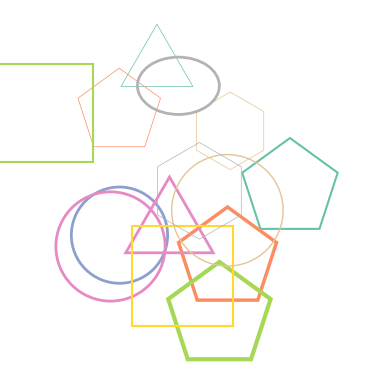[{"shape": "pentagon", "thickness": 1.5, "radius": 0.65, "center": [0.753, 0.511]}, {"shape": "triangle", "thickness": 0.5, "radius": 0.54, "center": [0.408, 0.829]}, {"shape": "pentagon", "thickness": 2.5, "radius": 0.67, "center": [0.591, 0.329]}, {"shape": "pentagon", "thickness": 0.5, "radius": 0.56, "center": [0.31, 0.71]}, {"shape": "circle", "thickness": 2, "radius": 0.63, "center": [0.31, 0.389]}, {"shape": "circle", "thickness": 2, "radius": 0.71, "center": [0.287, 0.36]}, {"shape": "triangle", "thickness": 2, "radius": 0.66, "center": [0.44, 0.409]}, {"shape": "square", "thickness": 1.5, "radius": 0.64, "center": [0.112, 0.707]}, {"shape": "pentagon", "thickness": 3, "radius": 0.7, "center": [0.57, 0.18]}, {"shape": "square", "thickness": 1.5, "radius": 0.65, "center": [0.475, 0.283]}, {"shape": "hexagon", "thickness": 0.5, "radius": 0.5, "center": [0.598, 0.66]}, {"shape": "circle", "thickness": 1, "radius": 0.72, "center": [0.591, 0.454]}, {"shape": "oval", "thickness": 2, "radius": 0.53, "center": [0.463, 0.777]}, {"shape": "hexagon", "thickness": 0.5, "radius": 0.63, "center": [0.518, 0.504]}]